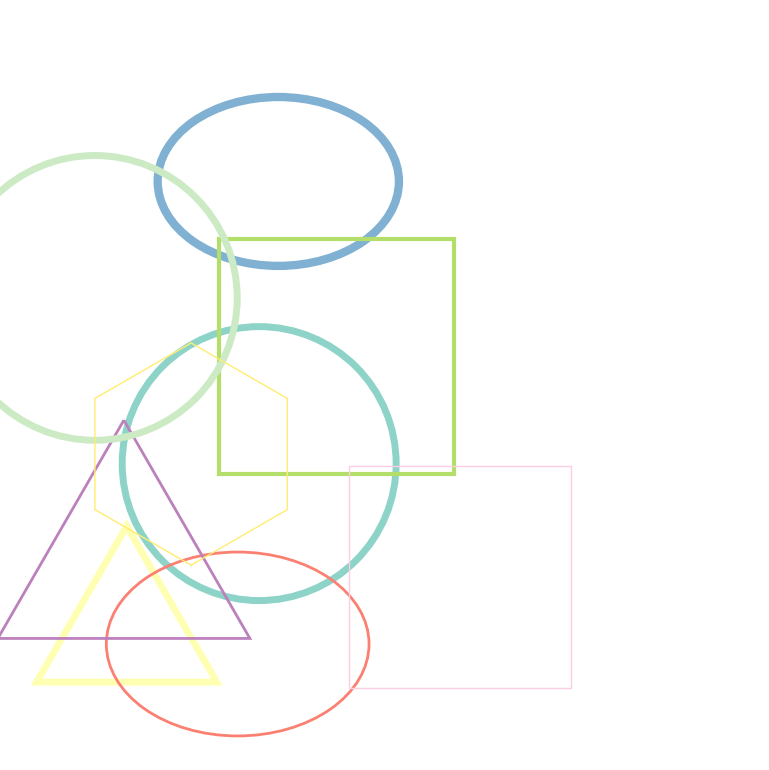[{"shape": "circle", "thickness": 2.5, "radius": 0.89, "center": [0.337, 0.398]}, {"shape": "triangle", "thickness": 2.5, "radius": 0.68, "center": [0.165, 0.182]}, {"shape": "oval", "thickness": 1, "radius": 0.85, "center": [0.309, 0.164]}, {"shape": "oval", "thickness": 3, "radius": 0.78, "center": [0.361, 0.764]}, {"shape": "square", "thickness": 1.5, "radius": 0.76, "center": [0.437, 0.537]}, {"shape": "square", "thickness": 0.5, "radius": 0.72, "center": [0.598, 0.251]}, {"shape": "triangle", "thickness": 1, "radius": 0.94, "center": [0.161, 0.265]}, {"shape": "circle", "thickness": 2.5, "radius": 0.92, "center": [0.123, 0.613]}, {"shape": "hexagon", "thickness": 0.5, "radius": 0.72, "center": [0.248, 0.41]}]